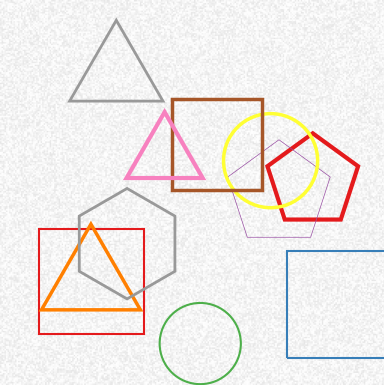[{"shape": "pentagon", "thickness": 3, "radius": 0.62, "center": [0.812, 0.53]}, {"shape": "square", "thickness": 1.5, "radius": 0.69, "center": [0.238, 0.269]}, {"shape": "square", "thickness": 1.5, "radius": 0.7, "center": [0.884, 0.209]}, {"shape": "circle", "thickness": 1.5, "radius": 0.53, "center": [0.52, 0.108]}, {"shape": "pentagon", "thickness": 0.5, "radius": 0.7, "center": [0.725, 0.497]}, {"shape": "triangle", "thickness": 2.5, "radius": 0.74, "center": [0.236, 0.269]}, {"shape": "circle", "thickness": 2.5, "radius": 0.61, "center": [0.703, 0.583]}, {"shape": "square", "thickness": 2.5, "radius": 0.59, "center": [0.564, 0.625]}, {"shape": "triangle", "thickness": 3, "radius": 0.57, "center": [0.428, 0.595]}, {"shape": "hexagon", "thickness": 2, "radius": 0.72, "center": [0.33, 0.367]}, {"shape": "triangle", "thickness": 2, "radius": 0.7, "center": [0.302, 0.807]}]